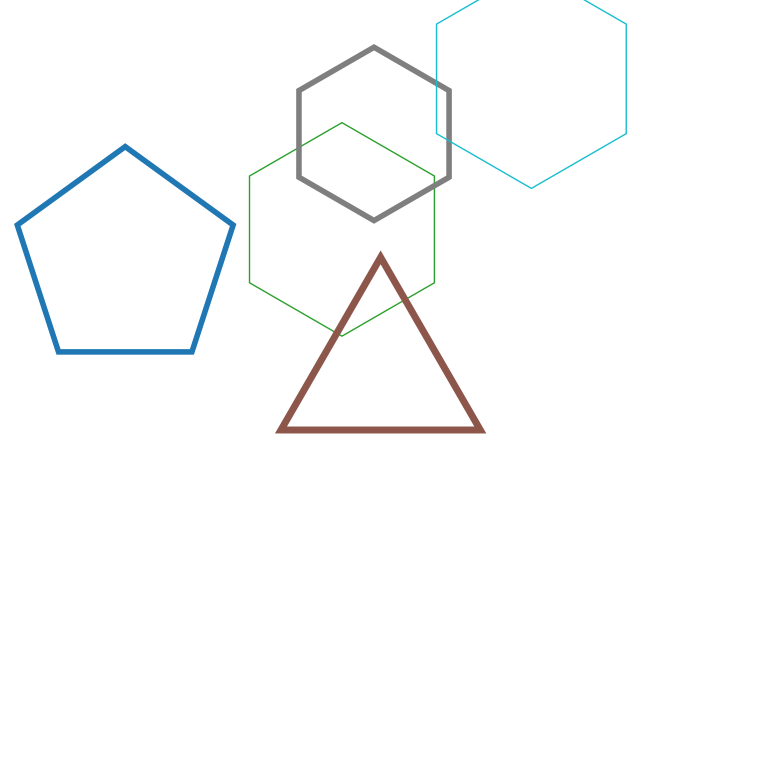[{"shape": "pentagon", "thickness": 2, "radius": 0.74, "center": [0.163, 0.662]}, {"shape": "hexagon", "thickness": 0.5, "radius": 0.69, "center": [0.444, 0.702]}, {"shape": "triangle", "thickness": 2.5, "radius": 0.75, "center": [0.494, 0.516]}, {"shape": "hexagon", "thickness": 2, "radius": 0.56, "center": [0.486, 0.826]}, {"shape": "hexagon", "thickness": 0.5, "radius": 0.71, "center": [0.69, 0.898]}]